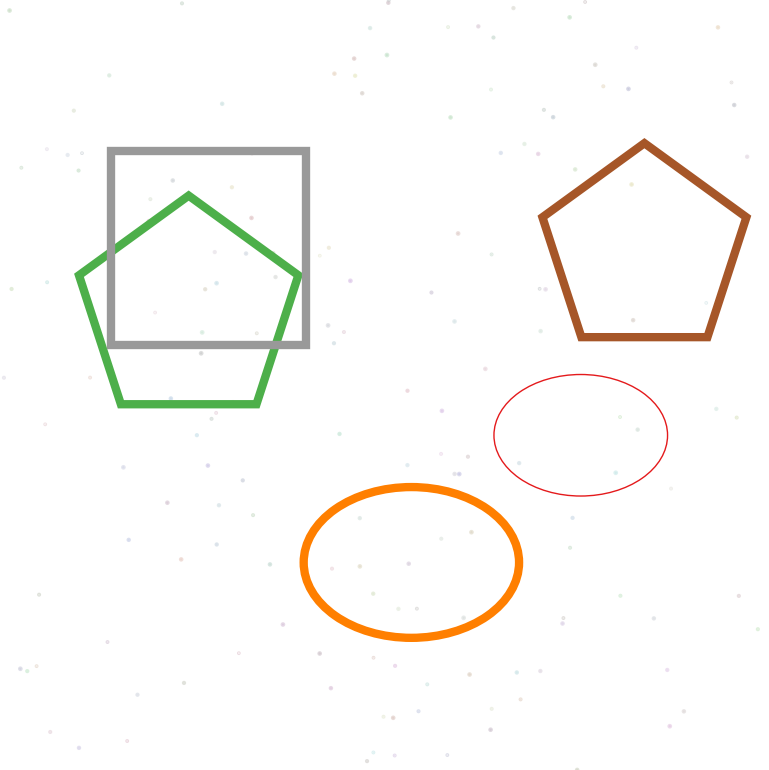[{"shape": "oval", "thickness": 0.5, "radius": 0.56, "center": [0.754, 0.435]}, {"shape": "pentagon", "thickness": 3, "radius": 0.75, "center": [0.245, 0.596]}, {"shape": "oval", "thickness": 3, "radius": 0.7, "center": [0.534, 0.27]}, {"shape": "pentagon", "thickness": 3, "radius": 0.7, "center": [0.837, 0.675]}, {"shape": "square", "thickness": 3, "radius": 0.63, "center": [0.271, 0.678]}]